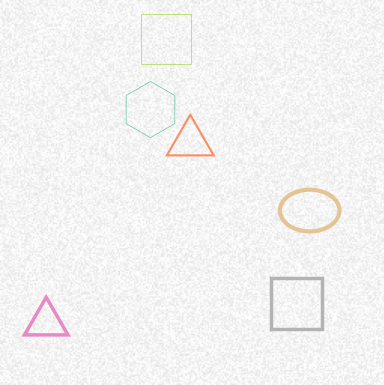[{"shape": "hexagon", "thickness": 0.5, "radius": 0.36, "center": [0.391, 0.715]}, {"shape": "triangle", "thickness": 1.5, "radius": 0.35, "center": [0.494, 0.632]}, {"shape": "triangle", "thickness": 2.5, "radius": 0.33, "center": [0.12, 0.163]}, {"shape": "square", "thickness": 0.5, "radius": 0.32, "center": [0.431, 0.899]}, {"shape": "oval", "thickness": 3, "radius": 0.39, "center": [0.804, 0.453]}, {"shape": "square", "thickness": 2.5, "radius": 0.33, "center": [0.77, 0.212]}]